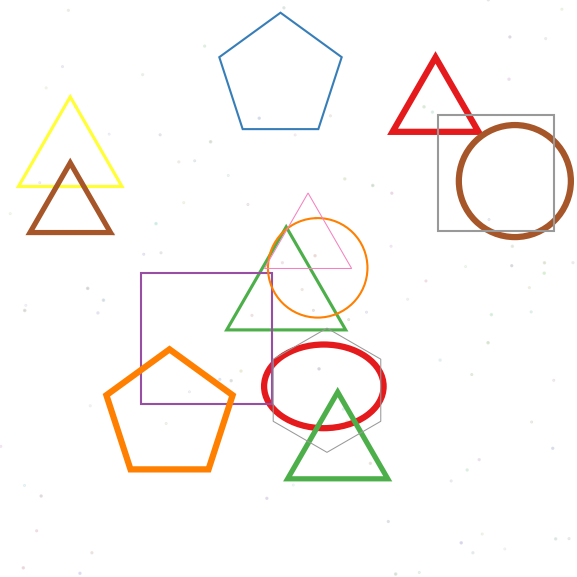[{"shape": "triangle", "thickness": 3, "radius": 0.43, "center": [0.754, 0.814]}, {"shape": "oval", "thickness": 3, "radius": 0.52, "center": [0.561, 0.33]}, {"shape": "pentagon", "thickness": 1, "radius": 0.56, "center": [0.486, 0.866]}, {"shape": "triangle", "thickness": 1.5, "radius": 0.59, "center": [0.496, 0.487]}, {"shape": "triangle", "thickness": 2.5, "radius": 0.5, "center": [0.585, 0.22]}, {"shape": "square", "thickness": 1, "radius": 0.57, "center": [0.357, 0.413]}, {"shape": "circle", "thickness": 1, "radius": 0.43, "center": [0.55, 0.535]}, {"shape": "pentagon", "thickness": 3, "radius": 0.57, "center": [0.294, 0.279]}, {"shape": "triangle", "thickness": 1.5, "radius": 0.52, "center": [0.122, 0.728]}, {"shape": "triangle", "thickness": 2.5, "radius": 0.4, "center": [0.122, 0.637]}, {"shape": "circle", "thickness": 3, "radius": 0.48, "center": [0.892, 0.686]}, {"shape": "triangle", "thickness": 0.5, "radius": 0.44, "center": [0.533, 0.578]}, {"shape": "hexagon", "thickness": 0.5, "radius": 0.54, "center": [0.566, 0.323]}, {"shape": "square", "thickness": 1, "radius": 0.5, "center": [0.858, 0.699]}]